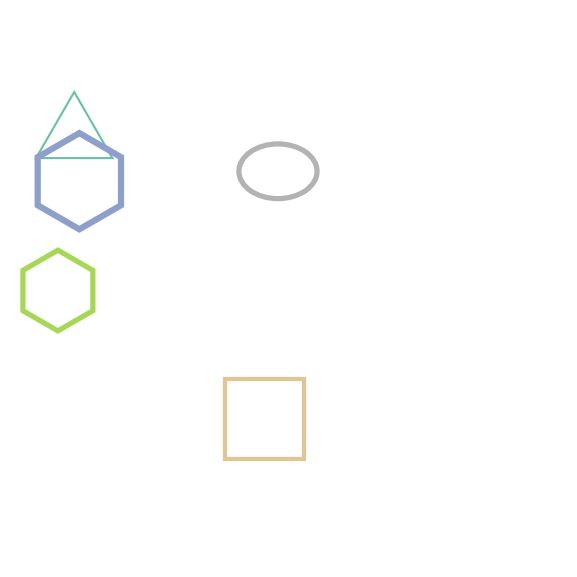[{"shape": "triangle", "thickness": 1, "radius": 0.38, "center": [0.128, 0.764]}, {"shape": "hexagon", "thickness": 3, "radius": 0.42, "center": [0.137, 0.685]}, {"shape": "hexagon", "thickness": 2.5, "radius": 0.35, "center": [0.1, 0.496]}, {"shape": "square", "thickness": 2, "radius": 0.34, "center": [0.458, 0.274]}, {"shape": "oval", "thickness": 2.5, "radius": 0.34, "center": [0.481, 0.703]}]